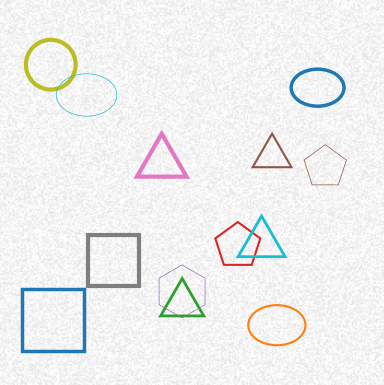[{"shape": "square", "thickness": 2.5, "radius": 0.41, "center": [0.138, 0.169]}, {"shape": "oval", "thickness": 2.5, "radius": 0.34, "center": [0.825, 0.772]}, {"shape": "oval", "thickness": 1.5, "radius": 0.37, "center": [0.719, 0.155]}, {"shape": "triangle", "thickness": 2, "radius": 0.32, "center": [0.473, 0.212]}, {"shape": "pentagon", "thickness": 1.5, "radius": 0.31, "center": [0.618, 0.362]}, {"shape": "hexagon", "thickness": 0.5, "radius": 0.34, "center": [0.473, 0.243]}, {"shape": "triangle", "thickness": 1.5, "radius": 0.29, "center": [0.707, 0.595]}, {"shape": "pentagon", "thickness": 0.5, "radius": 0.29, "center": [0.845, 0.566]}, {"shape": "triangle", "thickness": 3, "radius": 0.37, "center": [0.42, 0.578]}, {"shape": "square", "thickness": 3, "radius": 0.33, "center": [0.295, 0.324]}, {"shape": "circle", "thickness": 3, "radius": 0.32, "center": [0.132, 0.832]}, {"shape": "oval", "thickness": 0.5, "radius": 0.39, "center": [0.225, 0.753]}, {"shape": "triangle", "thickness": 2, "radius": 0.35, "center": [0.679, 0.368]}]